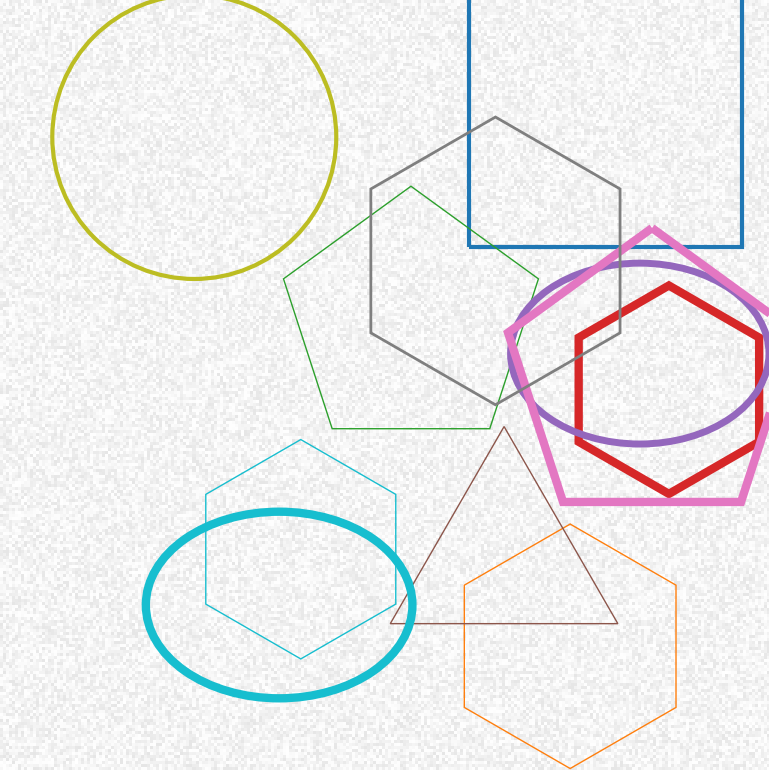[{"shape": "square", "thickness": 1.5, "radius": 0.88, "center": [0.786, 0.856]}, {"shape": "hexagon", "thickness": 0.5, "radius": 0.79, "center": [0.74, 0.161]}, {"shape": "pentagon", "thickness": 0.5, "radius": 0.87, "center": [0.534, 0.584]}, {"shape": "hexagon", "thickness": 3, "radius": 0.68, "center": [0.869, 0.494]}, {"shape": "oval", "thickness": 2.5, "radius": 0.84, "center": [0.831, 0.541]}, {"shape": "triangle", "thickness": 0.5, "radius": 0.85, "center": [0.655, 0.275]}, {"shape": "pentagon", "thickness": 3, "radius": 0.98, "center": [0.847, 0.507]}, {"shape": "hexagon", "thickness": 1, "radius": 0.93, "center": [0.643, 0.661]}, {"shape": "circle", "thickness": 1.5, "radius": 0.92, "center": [0.252, 0.822]}, {"shape": "hexagon", "thickness": 0.5, "radius": 0.71, "center": [0.391, 0.287]}, {"shape": "oval", "thickness": 3, "radius": 0.87, "center": [0.363, 0.214]}]